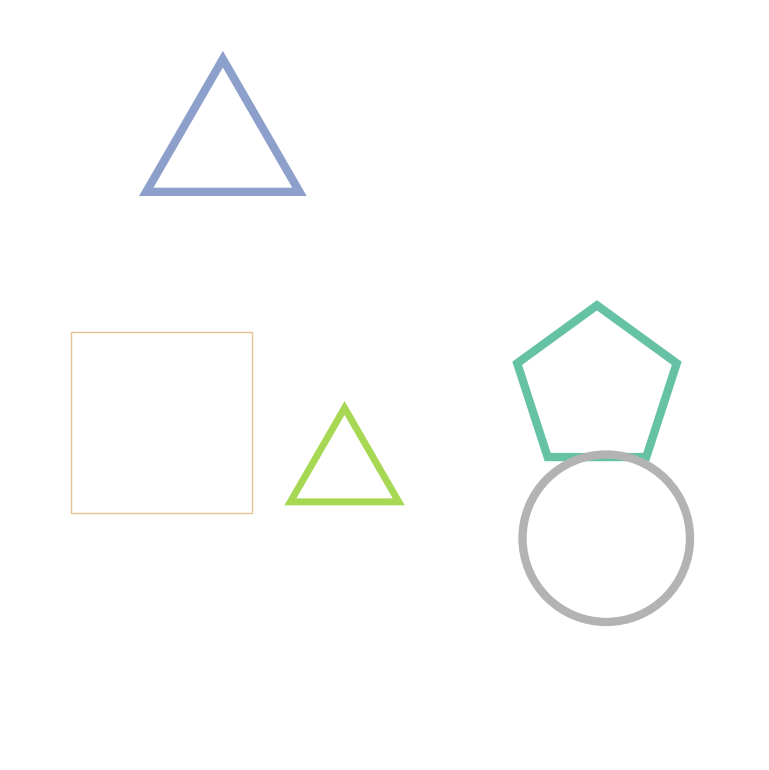[{"shape": "pentagon", "thickness": 3, "radius": 0.54, "center": [0.775, 0.495]}, {"shape": "triangle", "thickness": 3, "radius": 0.57, "center": [0.289, 0.808]}, {"shape": "triangle", "thickness": 2.5, "radius": 0.41, "center": [0.447, 0.389]}, {"shape": "square", "thickness": 0.5, "radius": 0.59, "center": [0.209, 0.451]}, {"shape": "circle", "thickness": 3, "radius": 0.54, "center": [0.787, 0.301]}]